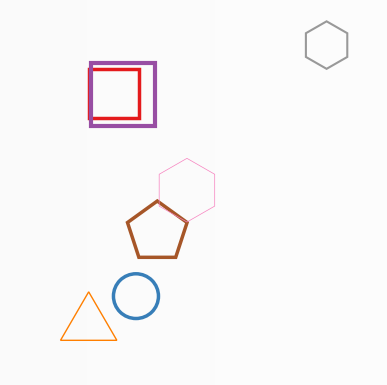[{"shape": "square", "thickness": 2.5, "radius": 0.32, "center": [0.295, 0.757]}, {"shape": "circle", "thickness": 2.5, "radius": 0.29, "center": [0.351, 0.231]}, {"shape": "square", "thickness": 3, "radius": 0.41, "center": [0.318, 0.755]}, {"shape": "triangle", "thickness": 1, "radius": 0.42, "center": [0.229, 0.158]}, {"shape": "pentagon", "thickness": 2.5, "radius": 0.4, "center": [0.406, 0.397]}, {"shape": "hexagon", "thickness": 0.5, "radius": 0.41, "center": [0.482, 0.506]}, {"shape": "hexagon", "thickness": 1.5, "radius": 0.31, "center": [0.843, 0.883]}]